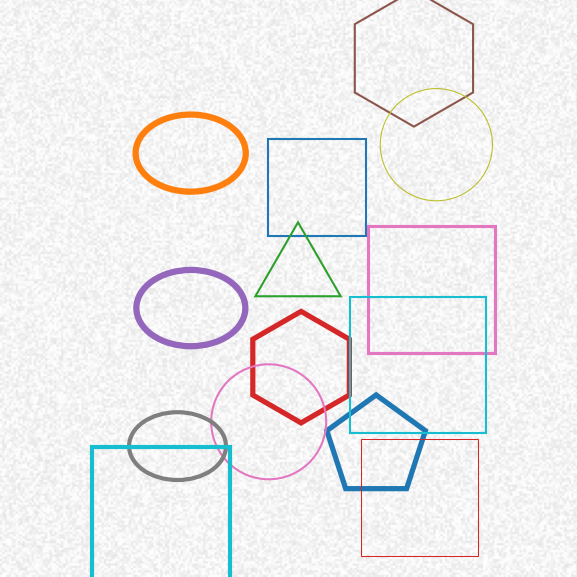[{"shape": "pentagon", "thickness": 2.5, "radius": 0.45, "center": [0.651, 0.226]}, {"shape": "square", "thickness": 1, "radius": 0.42, "center": [0.549, 0.675]}, {"shape": "oval", "thickness": 3, "radius": 0.48, "center": [0.33, 0.734]}, {"shape": "triangle", "thickness": 1, "radius": 0.43, "center": [0.516, 0.529]}, {"shape": "square", "thickness": 0.5, "radius": 0.51, "center": [0.727, 0.138]}, {"shape": "hexagon", "thickness": 2.5, "radius": 0.48, "center": [0.521, 0.363]}, {"shape": "oval", "thickness": 3, "radius": 0.47, "center": [0.33, 0.466]}, {"shape": "hexagon", "thickness": 1, "radius": 0.59, "center": [0.717, 0.898]}, {"shape": "square", "thickness": 1.5, "radius": 0.55, "center": [0.747, 0.497]}, {"shape": "circle", "thickness": 1, "radius": 0.5, "center": [0.465, 0.269]}, {"shape": "oval", "thickness": 2, "radius": 0.42, "center": [0.307, 0.227]}, {"shape": "circle", "thickness": 0.5, "radius": 0.49, "center": [0.756, 0.749]}, {"shape": "square", "thickness": 2, "radius": 0.6, "center": [0.279, 0.107]}, {"shape": "square", "thickness": 1, "radius": 0.59, "center": [0.723, 0.368]}]